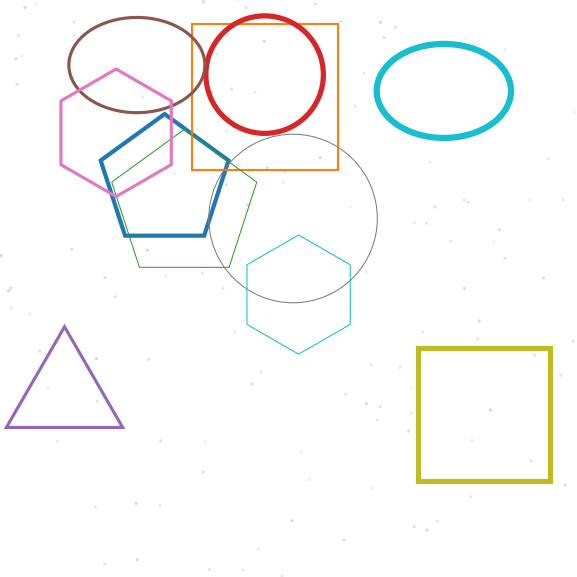[{"shape": "pentagon", "thickness": 2, "radius": 0.58, "center": [0.285, 0.685]}, {"shape": "square", "thickness": 1, "radius": 0.63, "center": [0.459, 0.831]}, {"shape": "pentagon", "thickness": 0.5, "radius": 0.66, "center": [0.319, 0.643]}, {"shape": "circle", "thickness": 2.5, "radius": 0.51, "center": [0.458, 0.87]}, {"shape": "triangle", "thickness": 1.5, "radius": 0.58, "center": [0.112, 0.317]}, {"shape": "oval", "thickness": 1.5, "radius": 0.59, "center": [0.237, 0.886]}, {"shape": "hexagon", "thickness": 1.5, "radius": 0.55, "center": [0.201, 0.769]}, {"shape": "circle", "thickness": 0.5, "radius": 0.73, "center": [0.507, 0.621]}, {"shape": "square", "thickness": 2.5, "radius": 0.57, "center": [0.838, 0.282]}, {"shape": "oval", "thickness": 3, "radius": 0.58, "center": [0.769, 0.842]}, {"shape": "hexagon", "thickness": 0.5, "radius": 0.52, "center": [0.517, 0.489]}]